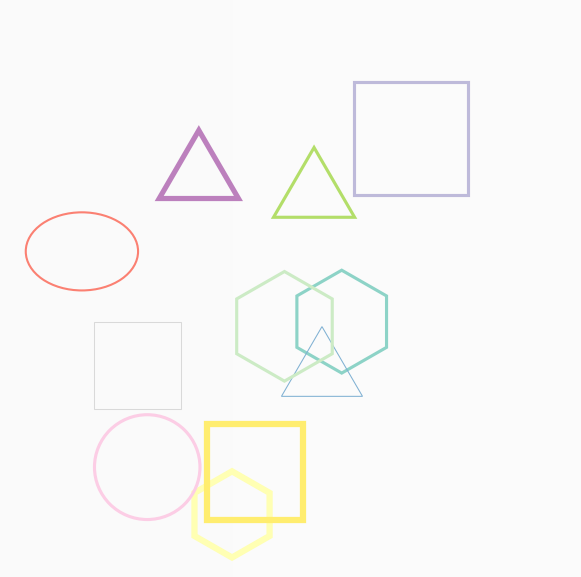[{"shape": "hexagon", "thickness": 1.5, "radius": 0.45, "center": [0.588, 0.442]}, {"shape": "hexagon", "thickness": 3, "radius": 0.37, "center": [0.399, 0.108]}, {"shape": "square", "thickness": 1.5, "radius": 0.49, "center": [0.707, 0.759]}, {"shape": "oval", "thickness": 1, "radius": 0.48, "center": [0.141, 0.564]}, {"shape": "triangle", "thickness": 0.5, "radius": 0.4, "center": [0.554, 0.353]}, {"shape": "triangle", "thickness": 1.5, "radius": 0.4, "center": [0.54, 0.663]}, {"shape": "circle", "thickness": 1.5, "radius": 0.45, "center": [0.253, 0.19]}, {"shape": "square", "thickness": 0.5, "radius": 0.37, "center": [0.236, 0.366]}, {"shape": "triangle", "thickness": 2.5, "radius": 0.39, "center": [0.342, 0.695]}, {"shape": "hexagon", "thickness": 1.5, "radius": 0.47, "center": [0.489, 0.434]}, {"shape": "square", "thickness": 3, "radius": 0.41, "center": [0.438, 0.182]}]